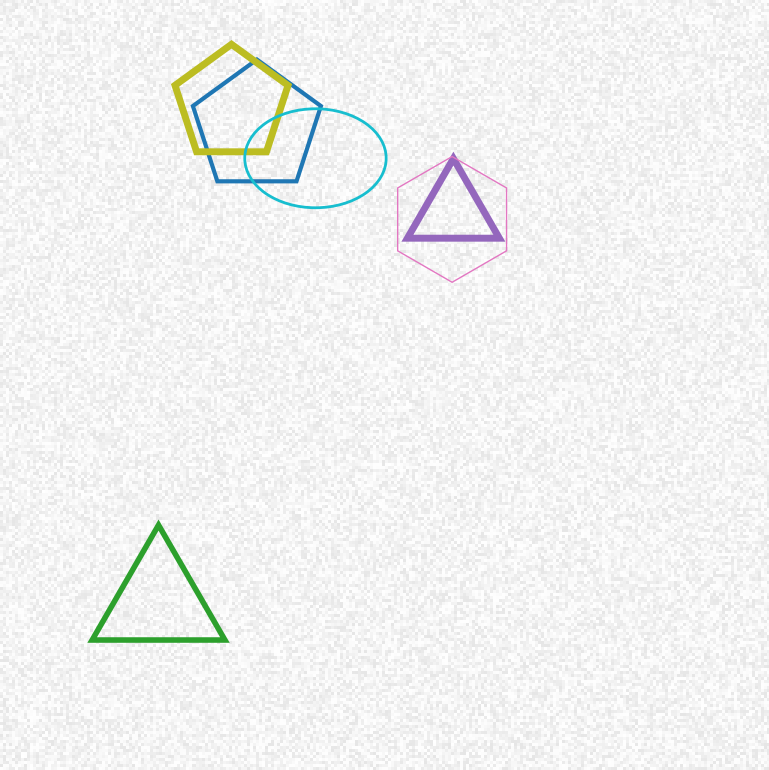[{"shape": "pentagon", "thickness": 1.5, "radius": 0.44, "center": [0.334, 0.835]}, {"shape": "triangle", "thickness": 2, "radius": 0.5, "center": [0.206, 0.219]}, {"shape": "triangle", "thickness": 2.5, "radius": 0.34, "center": [0.589, 0.725]}, {"shape": "hexagon", "thickness": 0.5, "radius": 0.41, "center": [0.587, 0.715]}, {"shape": "pentagon", "thickness": 2.5, "radius": 0.39, "center": [0.301, 0.865]}, {"shape": "oval", "thickness": 1, "radius": 0.46, "center": [0.41, 0.794]}]